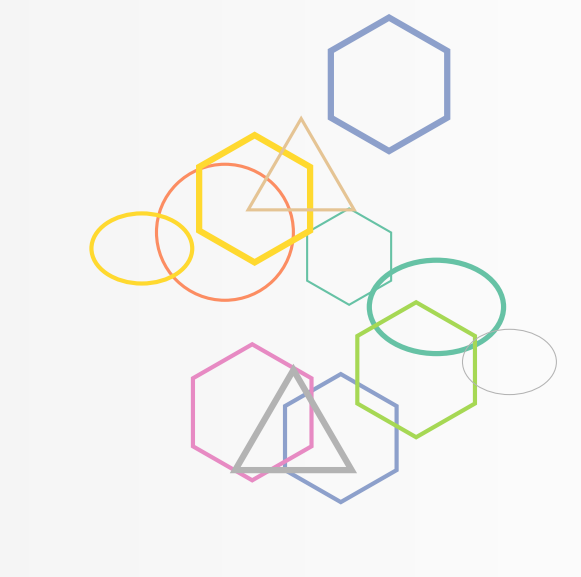[{"shape": "hexagon", "thickness": 1, "radius": 0.42, "center": [0.601, 0.555]}, {"shape": "oval", "thickness": 2.5, "radius": 0.58, "center": [0.751, 0.468]}, {"shape": "circle", "thickness": 1.5, "radius": 0.59, "center": [0.387, 0.597]}, {"shape": "hexagon", "thickness": 2, "radius": 0.55, "center": [0.586, 0.241]}, {"shape": "hexagon", "thickness": 3, "radius": 0.58, "center": [0.669, 0.853]}, {"shape": "hexagon", "thickness": 2, "radius": 0.59, "center": [0.434, 0.285]}, {"shape": "hexagon", "thickness": 2, "radius": 0.58, "center": [0.716, 0.359]}, {"shape": "hexagon", "thickness": 3, "radius": 0.55, "center": [0.438, 0.655]}, {"shape": "oval", "thickness": 2, "radius": 0.43, "center": [0.244, 0.569]}, {"shape": "triangle", "thickness": 1.5, "radius": 0.53, "center": [0.518, 0.688]}, {"shape": "oval", "thickness": 0.5, "radius": 0.4, "center": [0.876, 0.372]}, {"shape": "triangle", "thickness": 3, "radius": 0.58, "center": [0.505, 0.243]}]